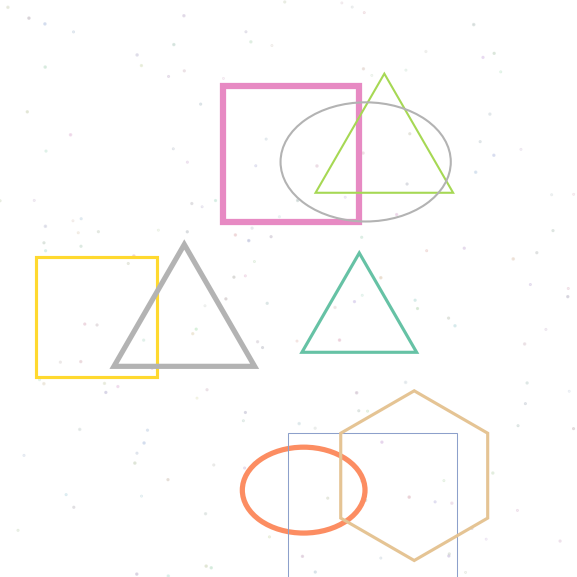[{"shape": "triangle", "thickness": 1.5, "radius": 0.57, "center": [0.622, 0.446]}, {"shape": "oval", "thickness": 2.5, "radius": 0.53, "center": [0.526, 0.15]}, {"shape": "square", "thickness": 0.5, "radius": 0.73, "center": [0.644, 0.103]}, {"shape": "square", "thickness": 3, "radius": 0.59, "center": [0.504, 0.732]}, {"shape": "triangle", "thickness": 1, "radius": 0.69, "center": [0.666, 0.734]}, {"shape": "square", "thickness": 1.5, "radius": 0.52, "center": [0.167, 0.45]}, {"shape": "hexagon", "thickness": 1.5, "radius": 0.73, "center": [0.717, 0.175]}, {"shape": "oval", "thickness": 1, "radius": 0.74, "center": [0.633, 0.719]}, {"shape": "triangle", "thickness": 2.5, "radius": 0.7, "center": [0.319, 0.435]}]